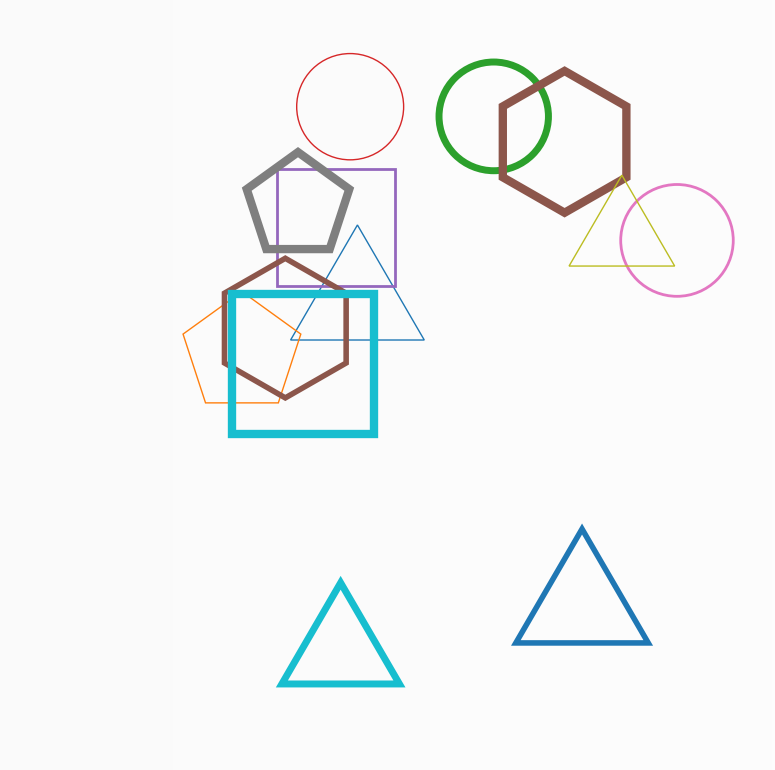[{"shape": "triangle", "thickness": 2, "radius": 0.49, "center": [0.751, 0.214]}, {"shape": "triangle", "thickness": 0.5, "radius": 0.5, "center": [0.461, 0.608]}, {"shape": "pentagon", "thickness": 0.5, "radius": 0.4, "center": [0.312, 0.541]}, {"shape": "circle", "thickness": 2.5, "radius": 0.35, "center": [0.637, 0.849]}, {"shape": "circle", "thickness": 0.5, "radius": 0.34, "center": [0.452, 0.861]}, {"shape": "square", "thickness": 1, "radius": 0.38, "center": [0.434, 0.704]}, {"shape": "hexagon", "thickness": 3, "radius": 0.46, "center": [0.729, 0.816]}, {"shape": "hexagon", "thickness": 2, "radius": 0.45, "center": [0.368, 0.574]}, {"shape": "circle", "thickness": 1, "radius": 0.36, "center": [0.874, 0.688]}, {"shape": "pentagon", "thickness": 3, "radius": 0.35, "center": [0.385, 0.733]}, {"shape": "triangle", "thickness": 0.5, "radius": 0.39, "center": [0.802, 0.694]}, {"shape": "square", "thickness": 3, "radius": 0.46, "center": [0.391, 0.527]}, {"shape": "triangle", "thickness": 2.5, "radius": 0.44, "center": [0.44, 0.156]}]